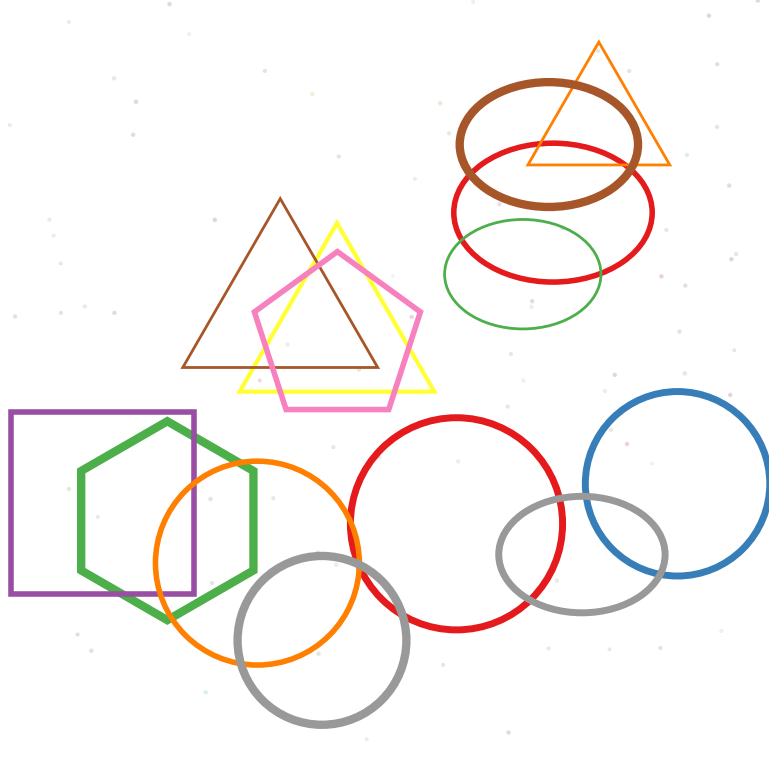[{"shape": "oval", "thickness": 2, "radius": 0.64, "center": [0.718, 0.724]}, {"shape": "circle", "thickness": 2.5, "radius": 0.69, "center": [0.593, 0.32]}, {"shape": "circle", "thickness": 2.5, "radius": 0.6, "center": [0.88, 0.372]}, {"shape": "oval", "thickness": 1, "radius": 0.51, "center": [0.679, 0.644]}, {"shape": "hexagon", "thickness": 3, "radius": 0.65, "center": [0.217, 0.324]}, {"shape": "square", "thickness": 2, "radius": 0.59, "center": [0.133, 0.347]}, {"shape": "circle", "thickness": 2, "radius": 0.66, "center": [0.334, 0.269]}, {"shape": "triangle", "thickness": 1, "radius": 0.53, "center": [0.778, 0.839]}, {"shape": "triangle", "thickness": 1.5, "radius": 0.73, "center": [0.438, 0.564]}, {"shape": "triangle", "thickness": 1, "radius": 0.73, "center": [0.364, 0.596]}, {"shape": "oval", "thickness": 3, "radius": 0.58, "center": [0.713, 0.812]}, {"shape": "pentagon", "thickness": 2, "radius": 0.57, "center": [0.438, 0.56]}, {"shape": "oval", "thickness": 2.5, "radius": 0.54, "center": [0.756, 0.28]}, {"shape": "circle", "thickness": 3, "radius": 0.55, "center": [0.418, 0.168]}]